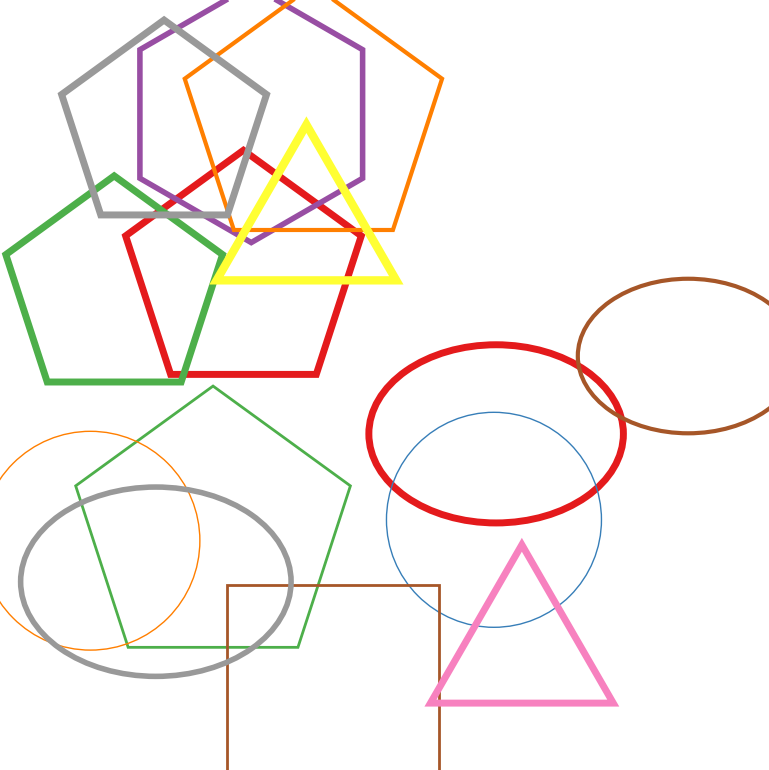[{"shape": "pentagon", "thickness": 2.5, "radius": 0.8, "center": [0.316, 0.644]}, {"shape": "oval", "thickness": 2.5, "radius": 0.83, "center": [0.644, 0.437]}, {"shape": "circle", "thickness": 0.5, "radius": 0.7, "center": [0.642, 0.325]}, {"shape": "pentagon", "thickness": 1, "radius": 0.94, "center": [0.277, 0.311]}, {"shape": "pentagon", "thickness": 2.5, "radius": 0.74, "center": [0.148, 0.624]}, {"shape": "hexagon", "thickness": 2, "radius": 0.83, "center": [0.326, 0.852]}, {"shape": "pentagon", "thickness": 1.5, "radius": 0.88, "center": [0.407, 0.843]}, {"shape": "circle", "thickness": 0.5, "radius": 0.71, "center": [0.118, 0.298]}, {"shape": "triangle", "thickness": 3, "radius": 0.67, "center": [0.398, 0.703]}, {"shape": "square", "thickness": 1, "radius": 0.69, "center": [0.432, 0.103]}, {"shape": "oval", "thickness": 1.5, "radius": 0.72, "center": [0.894, 0.538]}, {"shape": "triangle", "thickness": 2.5, "radius": 0.69, "center": [0.678, 0.155]}, {"shape": "pentagon", "thickness": 2.5, "radius": 0.7, "center": [0.213, 0.834]}, {"shape": "oval", "thickness": 2, "radius": 0.88, "center": [0.202, 0.245]}]